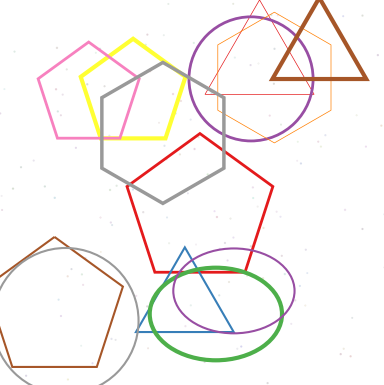[{"shape": "triangle", "thickness": 0.5, "radius": 0.82, "center": [0.674, 0.837]}, {"shape": "pentagon", "thickness": 2, "radius": 1.0, "center": [0.519, 0.454]}, {"shape": "triangle", "thickness": 1.5, "radius": 0.73, "center": [0.48, 0.211]}, {"shape": "oval", "thickness": 3, "radius": 0.86, "center": [0.561, 0.184]}, {"shape": "oval", "thickness": 1.5, "radius": 0.79, "center": [0.608, 0.244]}, {"shape": "circle", "thickness": 2, "radius": 0.81, "center": [0.652, 0.795]}, {"shape": "hexagon", "thickness": 0.5, "radius": 0.85, "center": [0.713, 0.799]}, {"shape": "pentagon", "thickness": 3, "radius": 0.72, "center": [0.346, 0.756]}, {"shape": "pentagon", "thickness": 1.5, "radius": 0.93, "center": [0.142, 0.198]}, {"shape": "triangle", "thickness": 3, "radius": 0.7, "center": [0.829, 0.865]}, {"shape": "pentagon", "thickness": 2, "radius": 0.69, "center": [0.23, 0.753]}, {"shape": "hexagon", "thickness": 2.5, "radius": 0.92, "center": [0.423, 0.655]}, {"shape": "circle", "thickness": 1.5, "radius": 0.95, "center": [0.17, 0.166]}]